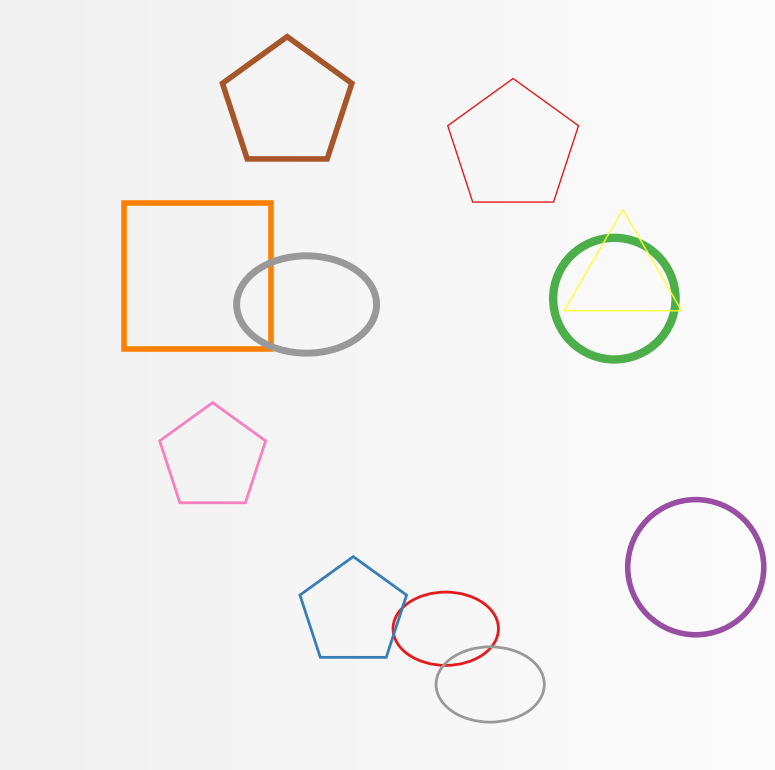[{"shape": "pentagon", "thickness": 0.5, "radius": 0.44, "center": [0.662, 0.809]}, {"shape": "oval", "thickness": 1, "radius": 0.34, "center": [0.575, 0.183]}, {"shape": "pentagon", "thickness": 1, "radius": 0.36, "center": [0.456, 0.205]}, {"shape": "circle", "thickness": 3, "radius": 0.39, "center": [0.793, 0.612]}, {"shape": "circle", "thickness": 2, "radius": 0.44, "center": [0.898, 0.263]}, {"shape": "square", "thickness": 2, "radius": 0.48, "center": [0.255, 0.642]}, {"shape": "triangle", "thickness": 0.5, "radius": 0.44, "center": [0.804, 0.64]}, {"shape": "pentagon", "thickness": 2, "radius": 0.44, "center": [0.371, 0.865]}, {"shape": "pentagon", "thickness": 1, "radius": 0.36, "center": [0.274, 0.405]}, {"shape": "oval", "thickness": 1, "radius": 0.35, "center": [0.633, 0.111]}, {"shape": "oval", "thickness": 2.5, "radius": 0.45, "center": [0.396, 0.605]}]